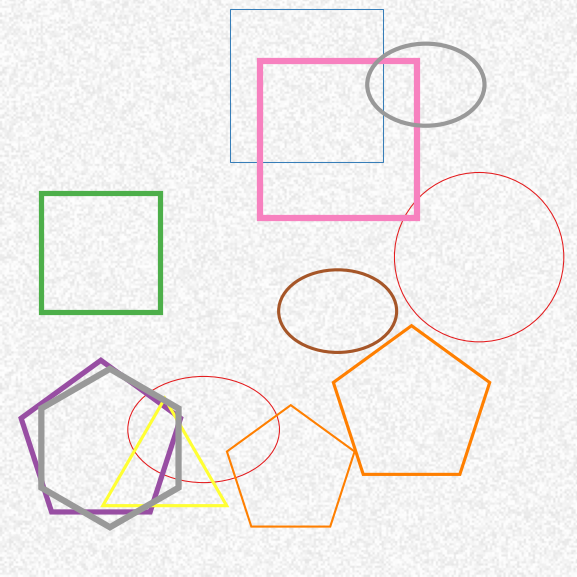[{"shape": "circle", "thickness": 0.5, "radius": 0.73, "center": [0.83, 0.554]}, {"shape": "oval", "thickness": 0.5, "radius": 0.66, "center": [0.353, 0.255]}, {"shape": "square", "thickness": 0.5, "radius": 0.66, "center": [0.531, 0.851]}, {"shape": "square", "thickness": 2.5, "radius": 0.51, "center": [0.174, 0.562]}, {"shape": "pentagon", "thickness": 2.5, "radius": 0.73, "center": [0.175, 0.23]}, {"shape": "pentagon", "thickness": 1.5, "radius": 0.71, "center": [0.713, 0.293]}, {"shape": "pentagon", "thickness": 1, "radius": 0.58, "center": [0.503, 0.181]}, {"shape": "triangle", "thickness": 1.5, "radius": 0.62, "center": [0.285, 0.185]}, {"shape": "oval", "thickness": 1.5, "radius": 0.51, "center": [0.585, 0.46]}, {"shape": "square", "thickness": 3, "radius": 0.68, "center": [0.586, 0.758]}, {"shape": "oval", "thickness": 2, "radius": 0.51, "center": [0.737, 0.852]}, {"shape": "hexagon", "thickness": 3, "radius": 0.69, "center": [0.19, 0.223]}]